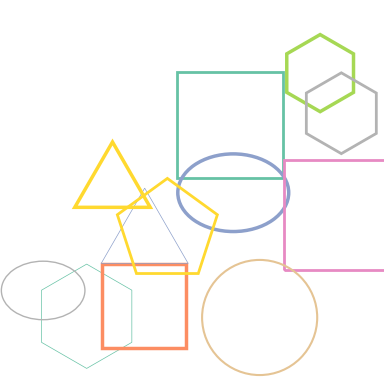[{"shape": "square", "thickness": 2, "radius": 0.69, "center": [0.597, 0.675]}, {"shape": "hexagon", "thickness": 0.5, "radius": 0.68, "center": [0.225, 0.179]}, {"shape": "square", "thickness": 2.5, "radius": 0.55, "center": [0.374, 0.205]}, {"shape": "oval", "thickness": 2.5, "radius": 0.72, "center": [0.606, 0.499]}, {"shape": "triangle", "thickness": 0.5, "radius": 0.65, "center": [0.376, 0.381]}, {"shape": "square", "thickness": 2, "radius": 0.71, "center": [0.88, 0.443]}, {"shape": "hexagon", "thickness": 2.5, "radius": 0.5, "center": [0.832, 0.81]}, {"shape": "pentagon", "thickness": 2, "radius": 0.68, "center": [0.435, 0.4]}, {"shape": "triangle", "thickness": 2.5, "radius": 0.57, "center": [0.292, 0.518]}, {"shape": "circle", "thickness": 1.5, "radius": 0.75, "center": [0.674, 0.175]}, {"shape": "oval", "thickness": 1, "radius": 0.54, "center": [0.112, 0.246]}, {"shape": "hexagon", "thickness": 2, "radius": 0.52, "center": [0.887, 0.706]}]